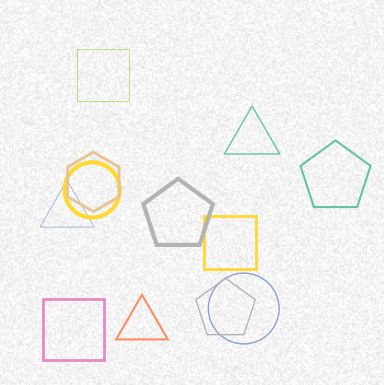[{"shape": "pentagon", "thickness": 1.5, "radius": 0.48, "center": [0.871, 0.54]}, {"shape": "triangle", "thickness": 1, "radius": 0.42, "center": [0.655, 0.642]}, {"shape": "triangle", "thickness": 1.5, "radius": 0.39, "center": [0.369, 0.157]}, {"shape": "circle", "thickness": 1, "radius": 0.46, "center": [0.633, 0.199]}, {"shape": "triangle", "thickness": 0.5, "radius": 0.41, "center": [0.174, 0.451]}, {"shape": "square", "thickness": 2, "radius": 0.39, "center": [0.19, 0.144]}, {"shape": "square", "thickness": 0.5, "radius": 0.34, "center": [0.268, 0.806]}, {"shape": "circle", "thickness": 3, "radius": 0.36, "center": [0.239, 0.507]}, {"shape": "square", "thickness": 2, "radius": 0.34, "center": [0.597, 0.37]}, {"shape": "hexagon", "thickness": 2, "radius": 0.39, "center": [0.242, 0.528]}, {"shape": "pentagon", "thickness": 1, "radius": 0.41, "center": [0.586, 0.196]}, {"shape": "pentagon", "thickness": 3, "radius": 0.47, "center": [0.463, 0.441]}]